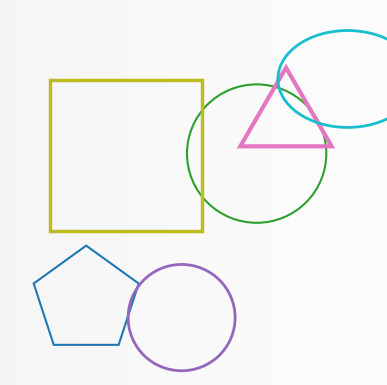[{"shape": "pentagon", "thickness": 1.5, "radius": 0.71, "center": [0.222, 0.22]}, {"shape": "circle", "thickness": 1.5, "radius": 0.9, "center": [0.662, 0.601]}, {"shape": "circle", "thickness": 2, "radius": 0.69, "center": [0.469, 0.175]}, {"shape": "triangle", "thickness": 3, "radius": 0.68, "center": [0.738, 0.688]}, {"shape": "square", "thickness": 2.5, "radius": 0.98, "center": [0.325, 0.595]}, {"shape": "oval", "thickness": 2, "radius": 0.9, "center": [0.897, 0.795]}]